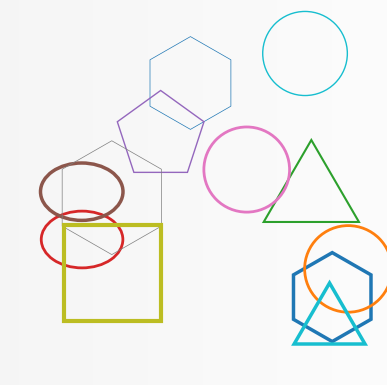[{"shape": "hexagon", "thickness": 2.5, "radius": 0.58, "center": [0.857, 0.228]}, {"shape": "hexagon", "thickness": 0.5, "radius": 0.6, "center": [0.491, 0.784]}, {"shape": "circle", "thickness": 2, "radius": 0.56, "center": [0.899, 0.302]}, {"shape": "triangle", "thickness": 1.5, "radius": 0.71, "center": [0.803, 0.494]}, {"shape": "oval", "thickness": 2, "radius": 0.53, "center": [0.212, 0.378]}, {"shape": "pentagon", "thickness": 1, "radius": 0.59, "center": [0.415, 0.647]}, {"shape": "oval", "thickness": 2.5, "radius": 0.53, "center": [0.211, 0.502]}, {"shape": "circle", "thickness": 2, "radius": 0.55, "center": [0.637, 0.56]}, {"shape": "hexagon", "thickness": 0.5, "radius": 0.74, "center": [0.288, 0.487]}, {"shape": "square", "thickness": 3, "radius": 0.62, "center": [0.291, 0.29]}, {"shape": "triangle", "thickness": 2.5, "radius": 0.53, "center": [0.85, 0.159]}, {"shape": "circle", "thickness": 1, "radius": 0.55, "center": [0.787, 0.861]}]